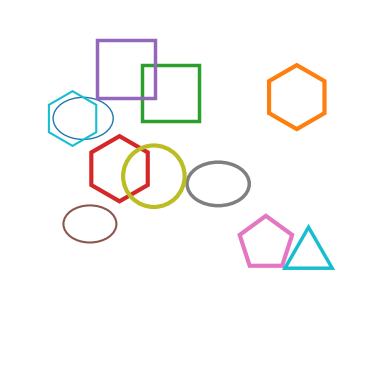[{"shape": "oval", "thickness": 1, "radius": 0.39, "center": [0.216, 0.692]}, {"shape": "hexagon", "thickness": 3, "radius": 0.42, "center": [0.771, 0.748]}, {"shape": "square", "thickness": 2.5, "radius": 0.37, "center": [0.443, 0.759]}, {"shape": "hexagon", "thickness": 3, "radius": 0.42, "center": [0.31, 0.562]}, {"shape": "square", "thickness": 2.5, "radius": 0.38, "center": [0.327, 0.82]}, {"shape": "oval", "thickness": 1.5, "radius": 0.34, "center": [0.234, 0.418]}, {"shape": "pentagon", "thickness": 3, "radius": 0.36, "center": [0.691, 0.368]}, {"shape": "oval", "thickness": 2.5, "radius": 0.4, "center": [0.567, 0.522]}, {"shape": "circle", "thickness": 3, "radius": 0.4, "center": [0.4, 0.542]}, {"shape": "hexagon", "thickness": 1.5, "radius": 0.36, "center": [0.189, 0.692]}, {"shape": "triangle", "thickness": 2.5, "radius": 0.35, "center": [0.801, 0.339]}]